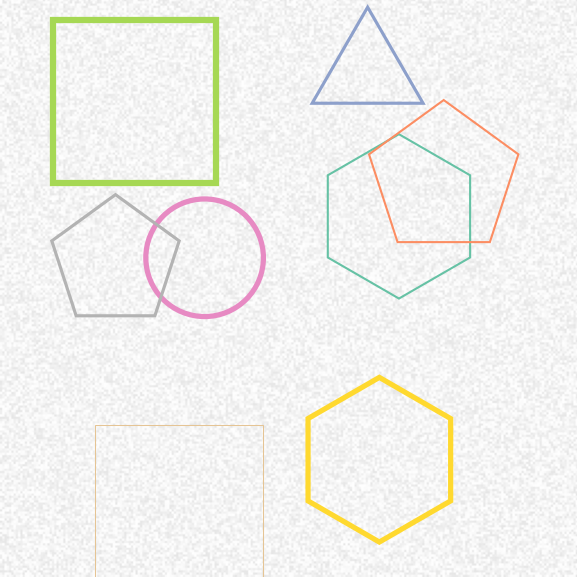[{"shape": "hexagon", "thickness": 1, "radius": 0.71, "center": [0.691, 0.624]}, {"shape": "pentagon", "thickness": 1, "radius": 0.68, "center": [0.768, 0.69]}, {"shape": "triangle", "thickness": 1.5, "radius": 0.55, "center": [0.637, 0.876]}, {"shape": "circle", "thickness": 2.5, "radius": 0.51, "center": [0.354, 0.553]}, {"shape": "square", "thickness": 3, "radius": 0.7, "center": [0.233, 0.823]}, {"shape": "hexagon", "thickness": 2.5, "radius": 0.71, "center": [0.657, 0.203]}, {"shape": "square", "thickness": 0.5, "radius": 0.72, "center": [0.31, 0.118]}, {"shape": "pentagon", "thickness": 1.5, "radius": 0.58, "center": [0.2, 0.546]}]